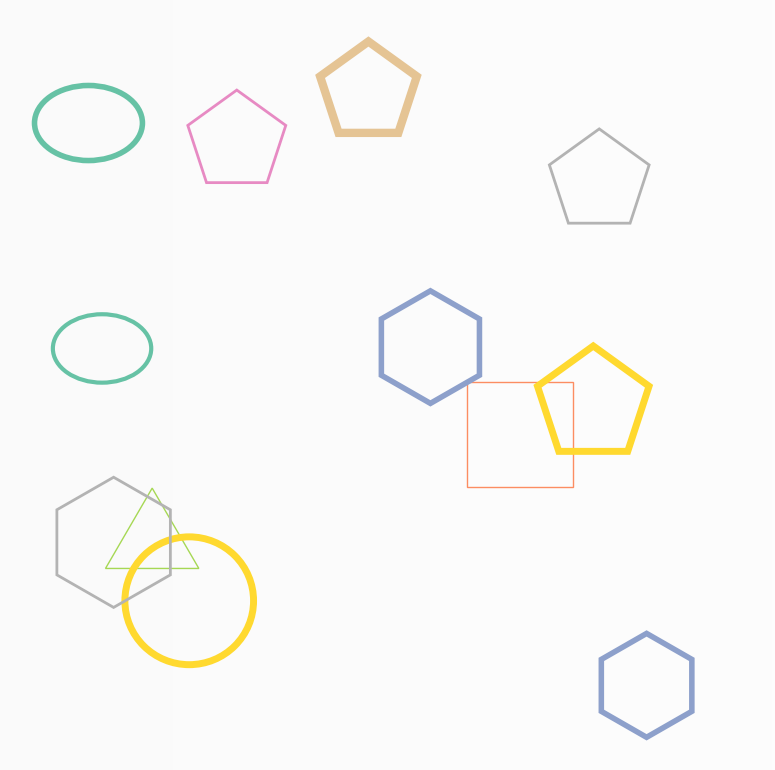[{"shape": "oval", "thickness": 2, "radius": 0.35, "center": [0.114, 0.84]}, {"shape": "oval", "thickness": 1.5, "radius": 0.32, "center": [0.132, 0.547]}, {"shape": "square", "thickness": 0.5, "radius": 0.34, "center": [0.671, 0.436]}, {"shape": "hexagon", "thickness": 2, "radius": 0.37, "center": [0.555, 0.549]}, {"shape": "hexagon", "thickness": 2, "radius": 0.34, "center": [0.834, 0.11]}, {"shape": "pentagon", "thickness": 1, "radius": 0.33, "center": [0.306, 0.817]}, {"shape": "triangle", "thickness": 0.5, "radius": 0.35, "center": [0.196, 0.297]}, {"shape": "circle", "thickness": 2.5, "radius": 0.42, "center": [0.244, 0.22]}, {"shape": "pentagon", "thickness": 2.5, "radius": 0.38, "center": [0.766, 0.475]}, {"shape": "pentagon", "thickness": 3, "radius": 0.33, "center": [0.475, 0.881]}, {"shape": "hexagon", "thickness": 1, "radius": 0.42, "center": [0.147, 0.296]}, {"shape": "pentagon", "thickness": 1, "radius": 0.34, "center": [0.773, 0.765]}]